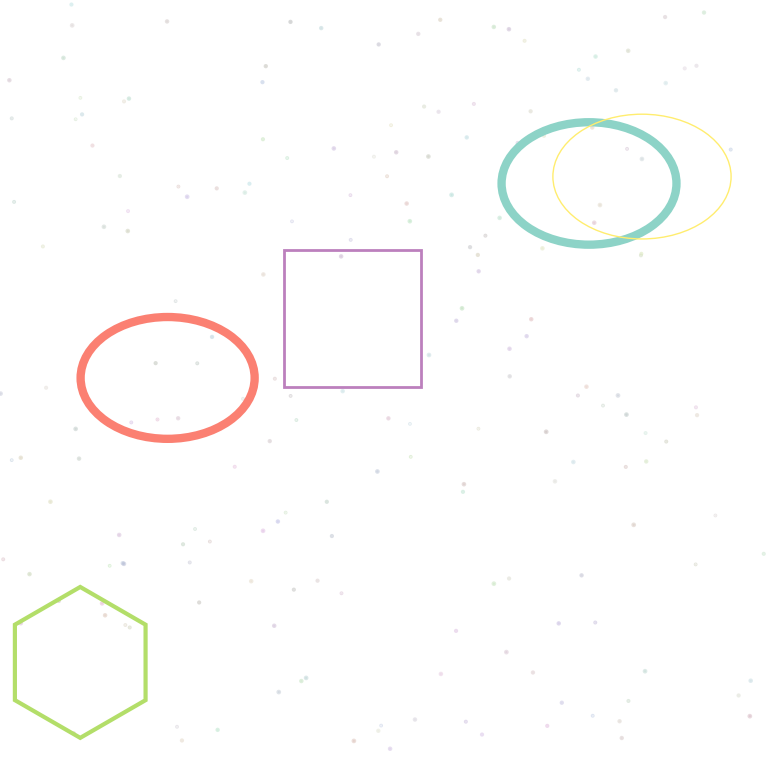[{"shape": "oval", "thickness": 3, "radius": 0.57, "center": [0.765, 0.762]}, {"shape": "oval", "thickness": 3, "radius": 0.57, "center": [0.218, 0.509]}, {"shape": "hexagon", "thickness": 1.5, "radius": 0.49, "center": [0.104, 0.14]}, {"shape": "square", "thickness": 1, "radius": 0.45, "center": [0.458, 0.586]}, {"shape": "oval", "thickness": 0.5, "radius": 0.58, "center": [0.834, 0.771]}]